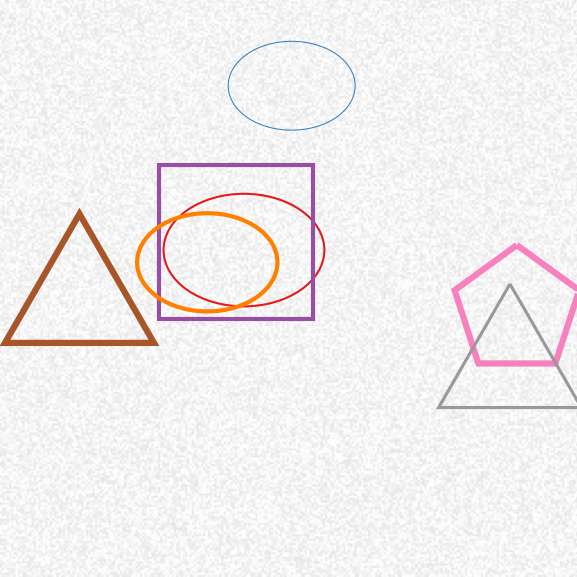[{"shape": "oval", "thickness": 1, "radius": 0.7, "center": [0.422, 0.566]}, {"shape": "oval", "thickness": 0.5, "radius": 0.55, "center": [0.505, 0.851]}, {"shape": "square", "thickness": 2, "radius": 0.66, "center": [0.409, 0.58]}, {"shape": "oval", "thickness": 2, "radius": 0.61, "center": [0.359, 0.545]}, {"shape": "triangle", "thickness": 3, "radius": 0.74, "center": [0.138, 0.48]}, {"shape": "pentagon", "thickness": 3, "radius": 0.57, "center": [0.895, 0.461]}, {"shape": "triangle", "thickness": 1.5, "radius": 0.71, "center": [0.883, 0.365]}]